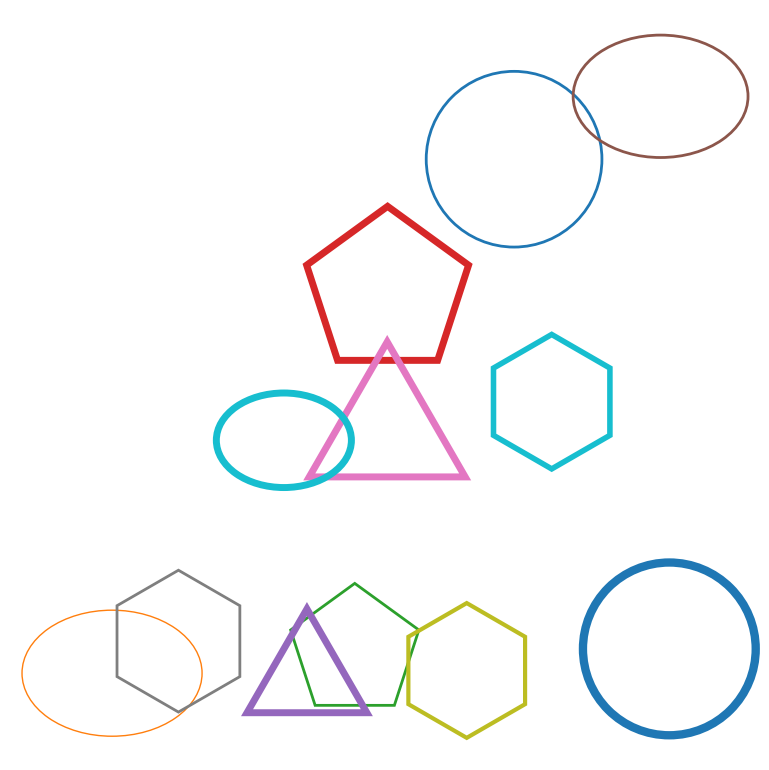[{"shape": "circle", "thickness": 1, "radius": 0.57, "center": [0.668, 0.793]}, {"shape": "circle", "thickness": 3, "radius": 0.56, "center": [0.869, 0.157]}, {"shape": "oval", "thickness": 0.5, "radius": 0.58, "center": [0.146, 0.126]}, {"shape": "pentagon", "thickness": 1, "radius": 0.44, "center": [0.461, 0.155]}, {"shape": "pentagon", "thickness": 2.5, "radius": 0.55, "center": [0.503, 0.621]}, {"shape": "triangle", "thickness": 2.5, "radius": 0.45, "center": [0.399, 0.119]}, {"shape": "oval", "thickness": 1, "radius": 0.57, "center": [0.858, 0.875]}, {"shape": "triangle", "thickness": 2.5, "radius": 0.58, "center": [0.503, 0.439]}, {"shape": "hexagon", "thickness": 1, "radius": 0.46, "center": [0.232, 0.167]}, {"shape": "hexagon", "thickness": 1.5, "radius": 0.44, "center": [0.606, 0.129]}, {"shape": "hexagon", "thickness": 2, "radius": 0.44, "center": [0.716, 0.478]}, {"shape": "oval", "thickness": 2.5, "radius": 0.44, "center": [0.369, 0.428]}]